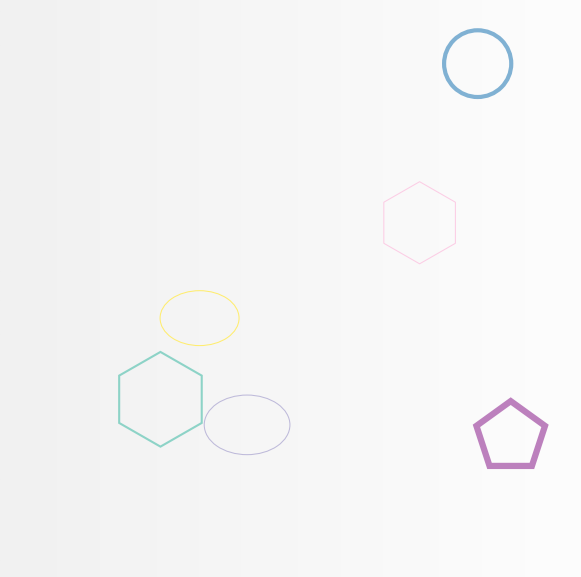[{"shape": "hexagon", "thickness": 1, "radius": 0.41, "center": [0.276, 0.308]}, {"shape": "oval", "thickness": 0.5, "radius": 0.37, "center": [0.425, 0.263]}, {"shape": "circle", "thickness": 2, "radius": 0.29, "center": [0.822, 0.889]}, {"shape": "hexagon", "thickness": 0.5, "radius": 0.36, "center": [0.722, 0.613]}, {"shape": "pentagon", "thickness": 3, "radius": 0.31, "center": [0.879, 0.243]}, {"shape": "oval", "thickness": 0.5, "radius": 0.34, "center": [0.343, 0.448]}]